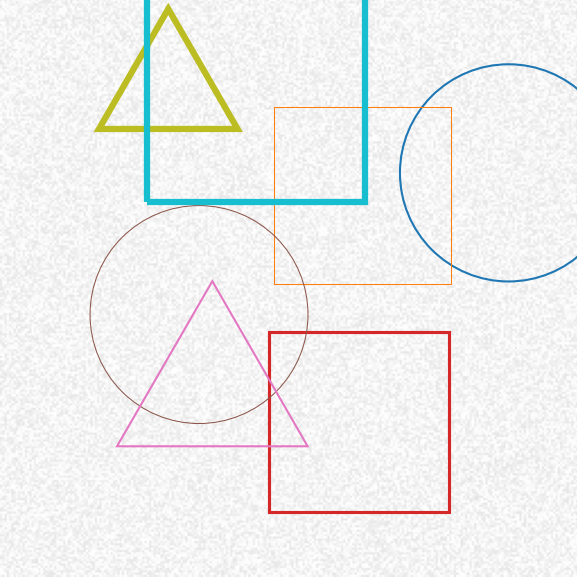[{"shape": "circle", "thickness": 1, "radius": 0.94, "center": [0.881, 0.7]}, {"shape": "square", "thickness": 0.5, "radius": 0.76, "center": [0.628, 0.66]}, {"shape": "square", "thickness": 1.5, "radius": 0.78, "center": [0.621, 0.268]}, {"shape": "circle", "thickness": 0.5, "radius": 0.94, "center": [0.345, 0.454]}, {"shape": "triangle", "thickness": 1, "radius": 0.95, "center": [0.368, 0.322]}, {"shape": "triangle", "thickness": 3, "radius": 0.69, "center": [0.291, 0.845]}, {"shape": "square", "thickness": 3, "radius": 0.95, "center": [0.443, 0.839]}]